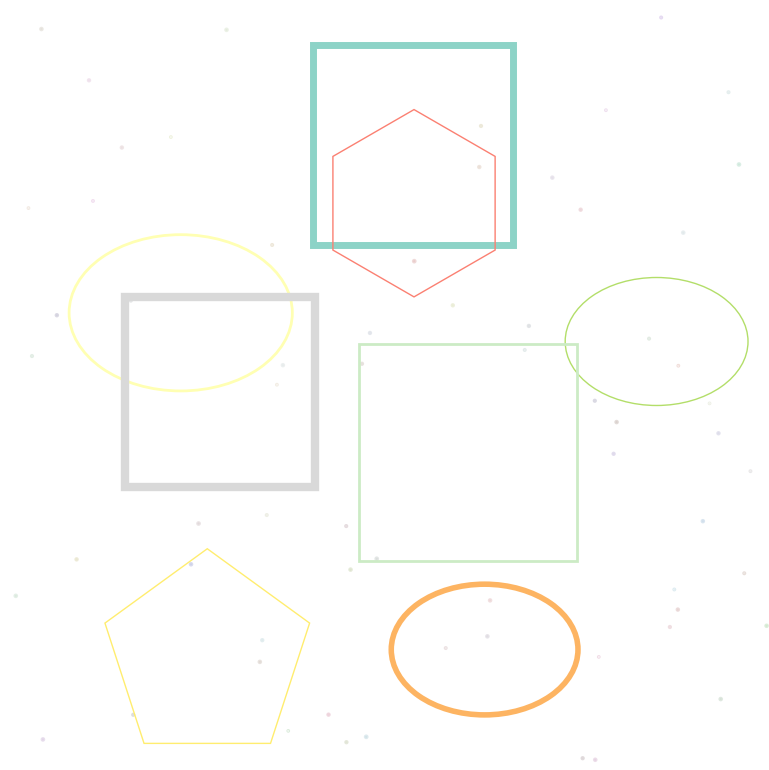[{"shape": "square", "thickness": 2.5, "radius": 0.65, "center": [0.537, 0.812]}, {"shape": "oval", "thickness": 1, "radius": 0.72, "center": [0.235, 0.594]}, {"shape": "hexagon", "thickness": 0.5, "radius": 0.61, "center": [0.538, 0.736]}, {"shape": "oval", "thickness": 2, "radius": 0.61, "center": [0.629, 0.156]}, {"shape": "oval", "thickness": 0.5, "radius": 0.59, "center": [0.853, 0.557]}, {"shape": "square", "thickness": 3, "radius": 0.62, "center": [0.286, 0.491]}, {"shape": "square", "thickness": 1, "radius": 0.71, "center": [0.608, 0.412]}, {"shape": "pentagon", "thickness": 0.5, "radius": 0.7, "center": [0.269, 0.148]}]